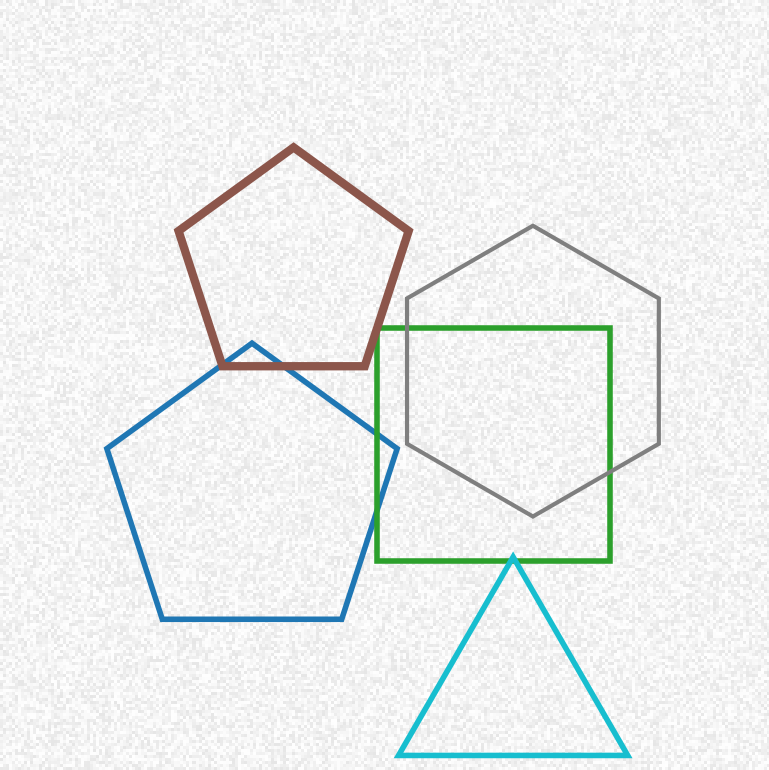[{"shape": "pentagon", "thickness": 2, "radius": 0.99, "center": [0.327, 0.356]}, {"shape": "square", "thickness": 2, "radius": 0.76, "center": [0.641, 0.423]}, {"shape": "pentagon", "thickness": 3, "radius": 0.79, "center": [0.381, 0.651]}, {"shape": "hexagon", "thickness": 1.5, "radius": 0.94, "center": [0.692, 0.518]}, {"shape": "triangle", "thickness": 2, "radius": 0.86, "center": [0.666, 0.105]}]